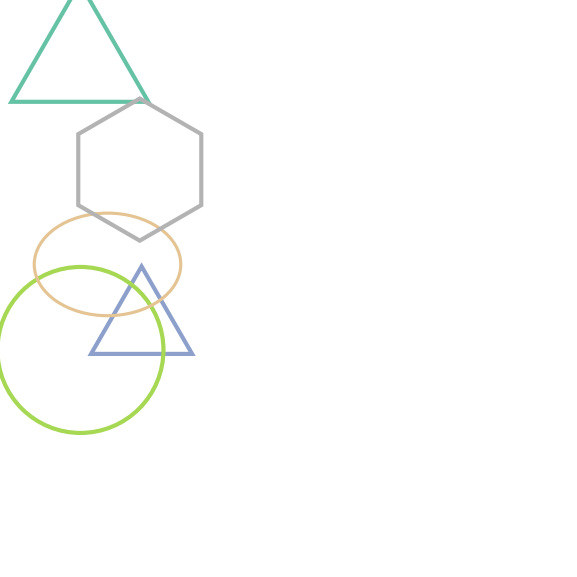[{"shape": "triangle", "thickness": 2, "radius": 0.68, "center": [0.138, 0.891]}, {"shape": "triangle", "thickness": 2, "radius": 0.51, "center": [0.245, 0.437]}, {"shape": "circle", "thickness": 2, "radius": 0.72, "center": [0.139, 0.393]}, {"shape": "oval", "thickness": 1.5, "radius": 0.63, "center": [0.186, 0.541]}, {"shape": "hexagon", "thickness": 2, "radius": 0.61, "center": [0.242, 0.705]}]